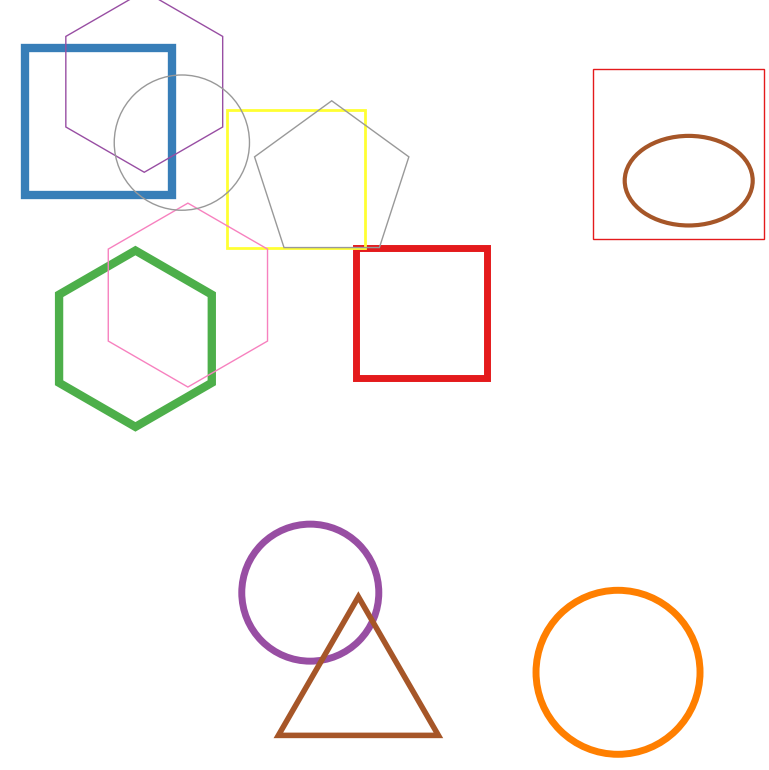[{"shape": "square", "thickness": 2.5, "radius": 0.42, "center": [0.548, 0.594]}, {"shape": "square", "thickness": 0.5, "radius": 0.55, "center": [0.881, 0.8]}, {"shape": "square", "thickness": 3, "radius": 0.48, "center": [0.128, 0.842]}, {"shape": "hexagon", "thickness": 3, "radius": 0.57, "center": [0.176, 0.56]}, {"shape": "circle", "thickness": 2.5, "radius": 0.44, "center": [0.403, 0.23]}, {"shape": "hexagon", "thickness": 0.5, "radius": 0.59, "center": [0.187, 0.894]}, {"shape": "circle", "thickness": 2.5, "radius": 0.53, "center": [0.803, 0.127]}, {"shape": "square", "thickness": 1, "radius": 0.45, "center": [0.385, 0.767]}, {"shape": "triangle", "thickness": 2, "radius": 0.6, "center": [0.465, 0.105]}, {"shape": "oval", "thickness": 1.5, "radius": 0.42, "center": [0.894, 0.765]}, {"shape": "hexagon", "thickness": 0.5, "radius": 0.6, "center": [0.244, 0.617]}, {"shape": "pentagon", "thickness": 0.5, "radius": 0.53, "center": [0.431, 0.764]}, {"shape": "circle", "thickness": 0.5, "radius": 0.44, "center": [0.236, 0.815]}]